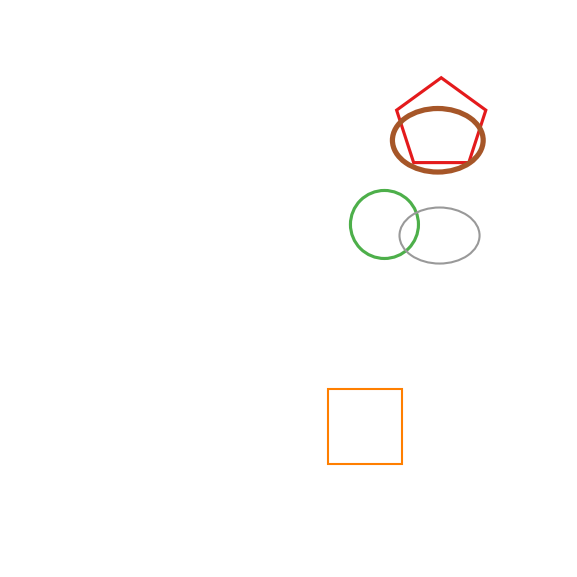[{"shape": "pentagon", "thickness": 1.5, "radius": 0.41, "center": [0.764, 0.783]}, {"shape": "circle", "thickness": 1.5, "radius": 0.29, "center": [0.666, 0.61]}, {"shape": "square", "thickness": 1, "radius": 0.32, "center": [0.632, 0.26]}, {"shape": "oval", "thickness": 2.5, "radius": 0.39, "center": [0.758, 0.756]}, {"shape": "oval", "thickness": 1, "radius": 0.35, "center": [0.761, 0.591]}]